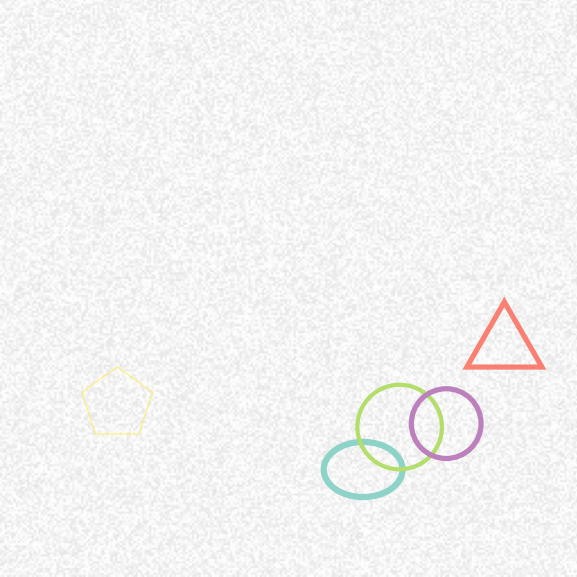[{"shape": "oval", "thickness": 3, "radius": 0.34, "center": [0.629, 0.186]}, {"shape": "triangle", "thickness": 2.5, "radius": 0.38, "center": [0.873, 0.401]}, {"shape": "circle", "thickness": 2, "radius": 0.37, "center": [0.692, 0.26]}, {"shape": "circle", "thickness": 2.5, "radius": 0.3, "center": [0.773, 0.266]}, {"shape": "pentagon", "thickness": 0.5, "radius": 0.32, "center": [0.203, 0.3]}]